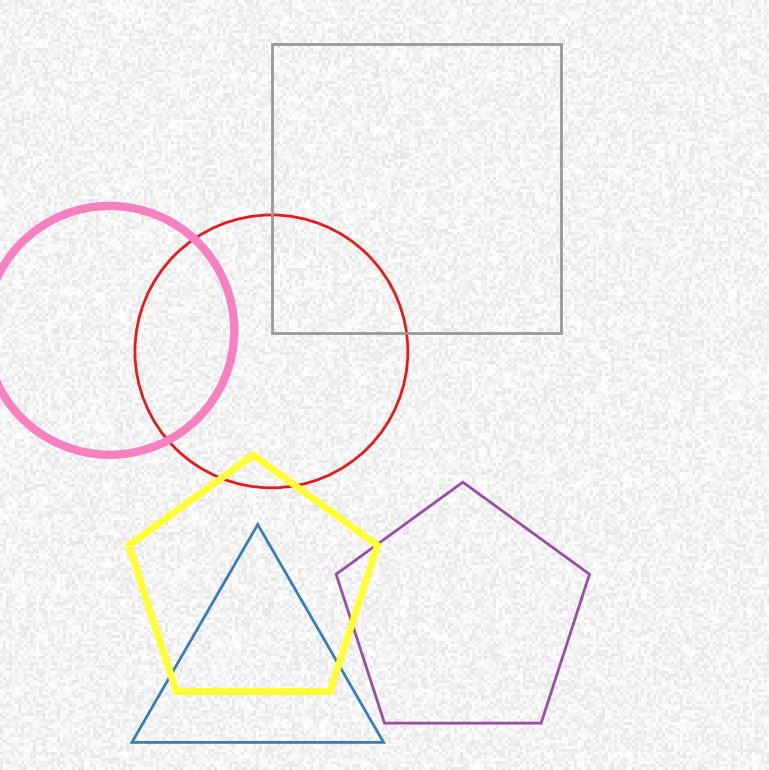[{"shape": "circle", "thickness": 1, "radius": 0.89, "center": [0.352, 0.544]}, {"shape": "triangle", "thickness": 1, "radius": 0.94, "center": [0.335, 0.13]}, {"shape": "pentagon", "thickness": 1, "radius": 0.86, "center": [0.601, 0.201]}, {"shape": "pentagon", "thickness": 2.5, "radius": 0.85, "center": [0.329, 0.239]}, {"shape": "circle", "thickness": 3, "radius": 0.81, "center": [0.143, 0.571]}, {"shape": "square", "thickness": 1, "radius": 0.94, "center": [0.541, 0.755]}]